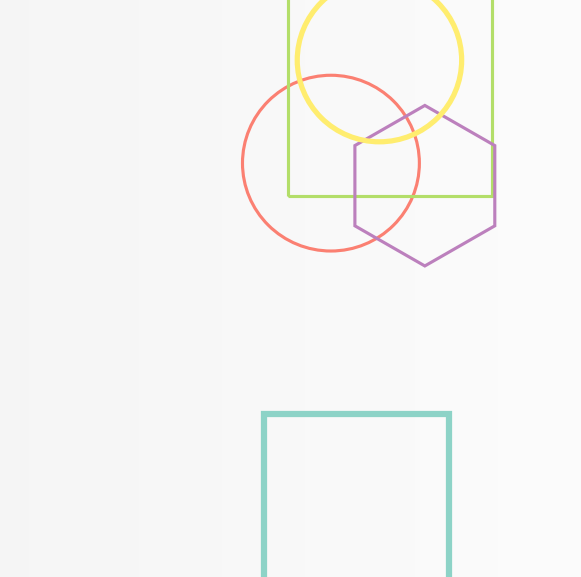[{"shape": "square", "thickness": 3, "radius": 0.79, "center": [0.613, 0.124]}, {"shape": "circle", "thickness": 1.5, "radius": 0.76, "center": [0.569, 0.717]}, {"shape": "square", "thickness": 1.5, "radius": 0.88, "center": [0.671, 0.835]}, {"shape": "hexagon", "thickness": 1.5, "radius": 0.69, "center": [0.731, 0.678]}, {"shape": "circle", "thickness": 2.5, "radius": 0.71, "center": [0.653, 0.895]}]